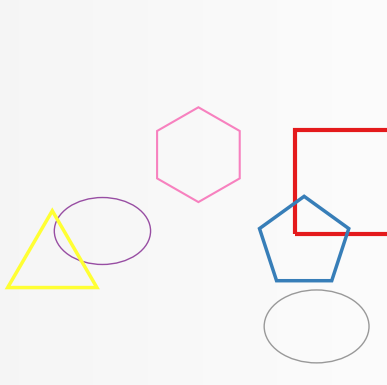[{"shape": "square", "thickness": 3, "radius": 0.68, "center": [0.897, 0.526]}, {"shape": "pentagon", "thickness": 2.5, "radius": 0.61, "center": [0.785, 0.369]}, {"shape": "oval", "thickness": 1, "radius": 0.62, "center": [0.264, 0.4]}, {"shape": "triangle", "thickness": 2.5, "radius": 0.66, "center": [0.135, 0.32]}, {"shape": "hexagon", "thickness": 1.5, "radius": 0.62, "center": [0.512, 0.598]}, {"shape": "oval", "thickness": 1, "radius": 0.68, "center": [0.817, 0.152]}]